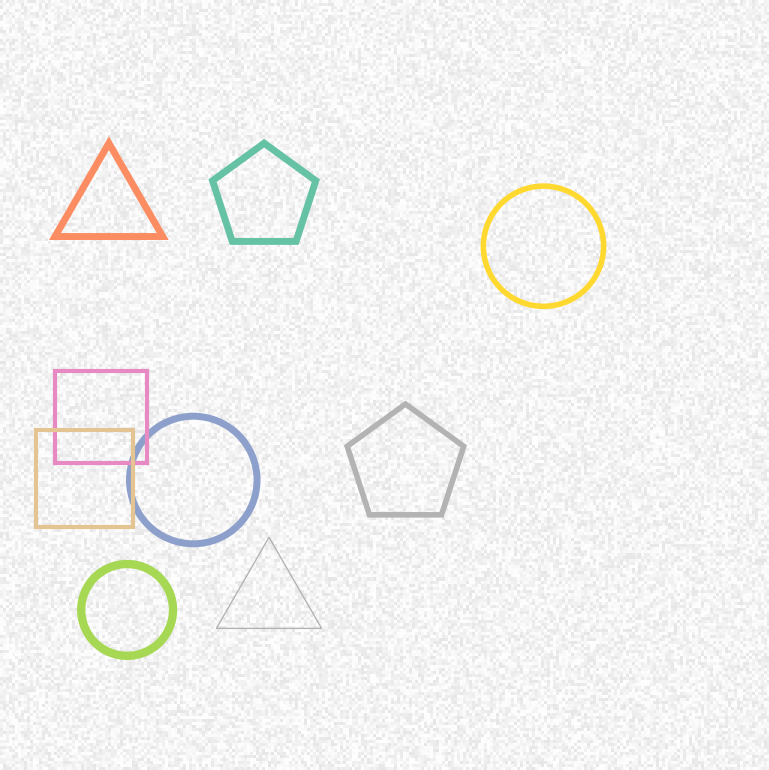[{"shape": "pentagon", "thickness": 2.5, "radius": 0.35, "center": [0.343, 0.744]}, {"shape": "triangle", "thickness": 2.5, "radius": 0.4, "center": [0.141, 0.733]}, {"shape": "circle", "thickness": 2.5, "radius": 0.41, "center": [0.251, 0.377]}, {"shape": "square", "thickness": 1.5, "radius": 0.3, "center": [0.131, 0.458]}, {"shape": "circle", "thickness": 3, "radius": 0.3, "center": [0.165, 0.208]}, {"shape": "circle", "thickness": 2, "radius": 0.39, "center": [0.706, 0.68]}, {"shape": "square", "thickness": 1.5, "radius": 0.32, "center": [0.11, 0.378]}, {"shape": "triangle", "thickness": 0.5, "radius": 0.39, "center": [0.349, 0.223]}, {"shape": "pentagon", "thickness": 2, "radius": 0.4, "center": [0.527, 0.396]}]